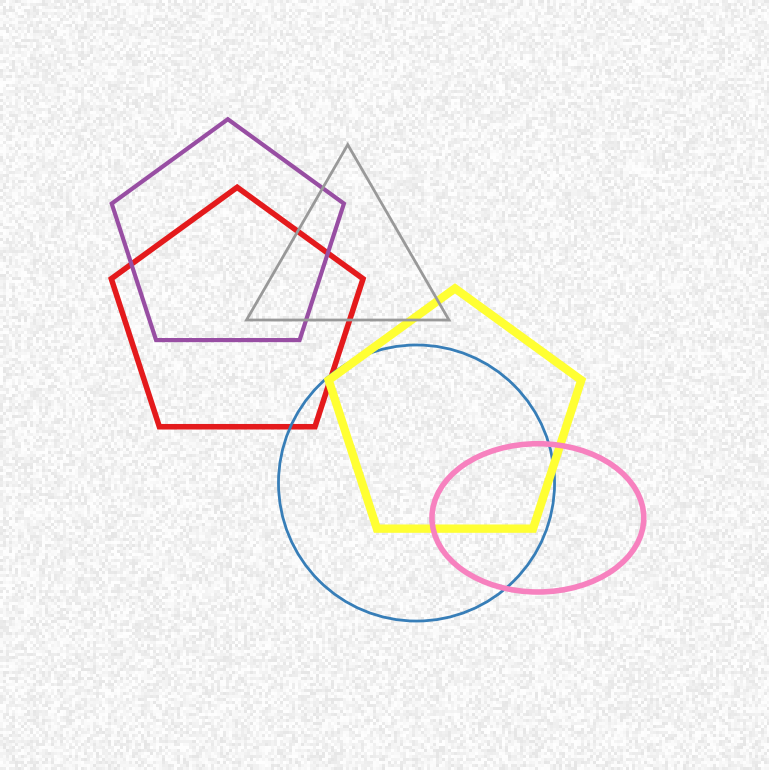[{"shape": "pentagon", "thickness": 2, "radius": 0.86, "center": [0.308, 0.585]}, {"shape": "circle", "thickness": 1, "radius": 0.9, "center": [0.541, 0.373]}, {"shape": "pentagon", "thickness": 1.5, "radius": 0.79, "center": [0.296, 0.687]}, {"shape": "pentagon", "thickness": 3, "radius": 0.86, "center": [0.591, 0.453]}, {"shape": "oval", "thickness": 2, "radius": 0.69, "center": [0.699, 0.327]}, {"shape": "triangle", "thickness": 1, "radius": 0.76, "center": [0.452, 0.66]}]